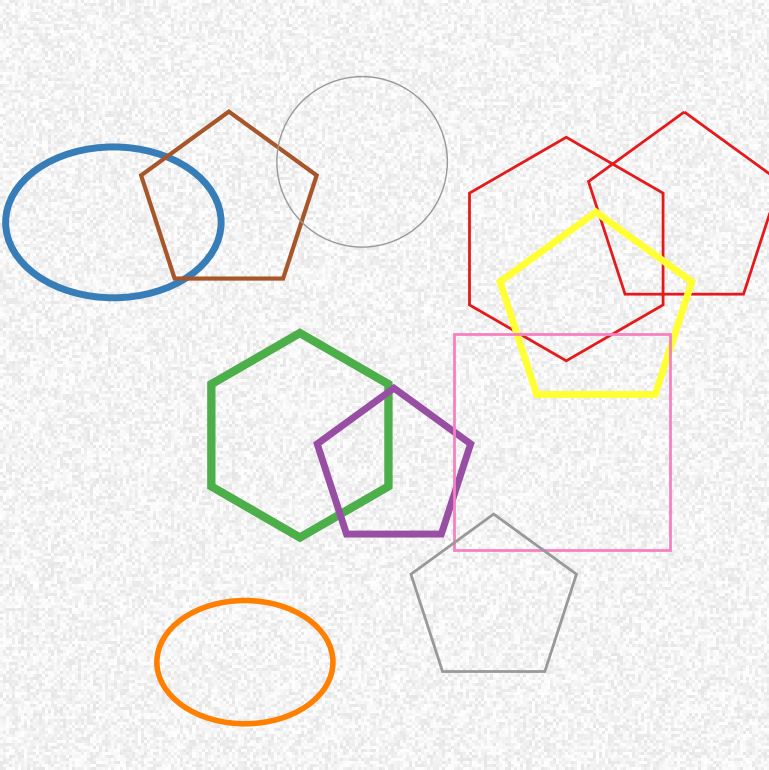[{"shape": "pentagon", "thickness": 1, "radius": 0.65, "center": [0.889, 0.724]}, {"shape": "hexagon", "thickness": 1, "radius": 0.73, "center": [0.735, 0.677]}, {"shape": "oval", "thickness": 2.5, "radius": 0.7, "center": [0.147, 0.711]}, {"shape": "hexagon", "thickness": 3, "radius": 0.66, "center": [0.389, 0.435]}, {"shape": "pentagon", "thickness": 2.5, "radius": 0.52, "center": [0.512, 0.391]}, {"shape": "oval", "thickness": 2, "radius": 0.57, "center": [0.318, 0.14]}, {"shape": "pentagon", "thickness": 2.5, "radius": 0.65, "center": [0.774, 0.594]}, {"shape": "pentagon", "thickness": 1.5, "radius": 0.6, "center": [0.297, 0.735]}, {"shape": "square", "thickness": 1, "radius": 0.7, "center": [0.729, 0.426]}, {"shape": "pentagon", "thickness": 1, "radius": 0.57, "center": [0.641, 0.219]}, {"shape": "circle", "thickness": 0.5, "radius": 0.55, "center": [0.47, 0.79]}]